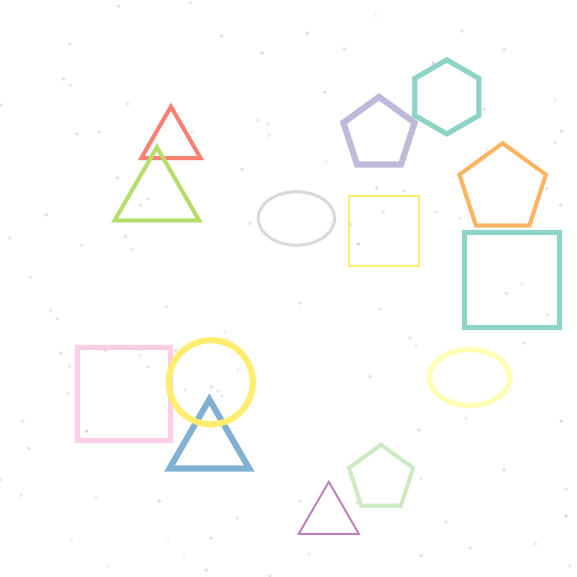[{"shape": "square", "thickness": 2.5, "radius": 0.41, "center": [0.886, 0.515]}, {"shape": "hexagon", "thickness": 2.5, "radius": 0.32, "center": [0.774, 0.831]}, {"shape": "oval", "thickness": 2.5, "radius": 0.35, "center": [0.813, 0.345]}, {"shape": "pentagon", "thickness": 3, "radius": 0.32, "center": [0.656, 0.767]}, {"shape": "triangle", "thickness": 2, "radius": 0.3, "center": [0.296, 0.755]}, {"shape": "triangle", "thickness": 3, "radius": 0.4, "center": [0.363, 0.228]}, {"shape": "pentagon", "thickness": 2, "radius": 0.39, "center": [0.87, 0.672]}, {"shape": "triangle", "thickness": 2, "radius": 0.42, "center": [0.272, 0.66]}, {"shape": "square", "thickness": 2.5, "radius": 0.4, "center": [0.214, 0.317]}, {"shape": "oval", "thickness": 1.5, "radius": 0.33, "center": [0.513, 0.621]}, {"shape": "triangle", "thickness": 1, "radius": 0.3, "center": [0.569, 0.105]}, {"shape": "pentagon", "thickness": 2, "radius": 0.29, "center": [0.66, 0.171]}, {"shape": "circle", "thickness": 3, "radius": 0.36, "center": [0.365, 0.337]}, {"shape": "square", "thickness": 1, "radius": 0.3, "center": [0.665, 0.599]}]